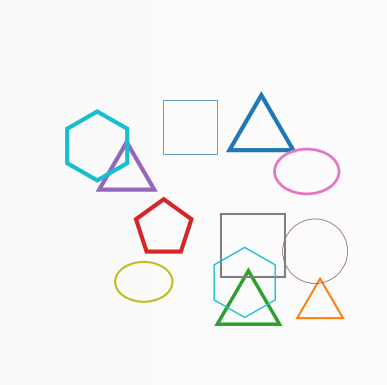[{"shape": "triangle", "thickness": 3, "radius": 0.48, "center": [0.674, 0.658]}, {"shape": "square", "thickness": 0.5, "radius": 0.35, "center": [0.491, 0.67]}, {"shape": "triangle", "thickness": 1.5, "radius": 0.34, "center": [0.826, 0.208]}, {"shape": "triangle", "thickness": 2.5, "radius": 0.46, "center": [0.641, 0.204]}, {"shape": "pentagon", "thickness": 3, "radius": 0.38, "center": [0.423, 0.407]}, {"shape": "triangle", "thickness": 3, "radius": 0.41, "center": [0.327, 0.549]}, {"shape": "circle", "thickness": 0.5, "radius": 0.42, "center": [0.813, 0.348]}, {"shape": "oval", "thickness": 2, "radius": 0.42, "center": [0.792, 0.555]}, {"shape": "square", "thickness": 1.5, "radius": 0.41, "center": [0.652, 0.362]}, {"shape": "oval", "thickness": 1.5, "radius": 0.37, "center": [0.371, 0.268]}, {"shape": "hexagon", "thickness": 3, "radius": 0.45, "center": [0.251, 0.621]}, {"shape": "hexagon", "thickness": 1, "radius": 0.46, "center": [0.631, 0.266]}]